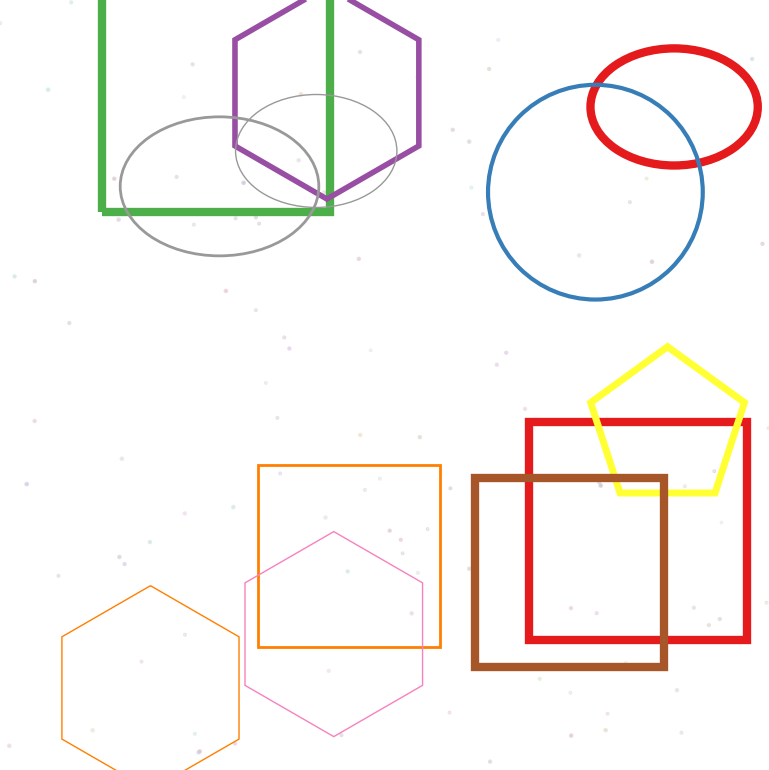[{"shape": "oval", "thickness": 3, "radius": 0.54, "center": [0.875, 0.861]}, {"shape": "square", "thickness": 3, "radius": 0.71, "center": [0.829, 0.31]}, {"shape": "circle", "thickness": 1.5, "radius": 0.7, "center": [0.773, 0.75]}, {"shape": "square", "thickness": 3, "radius": 0.74, "center": [0.281, 0.873]}, {"shape": "hexagon", "thickness": 2, "radius": 0.69, "center": [0.425, 0.879]}, {"shape": "square", "thickness": 1, "radius": 0.59, "center": [0.454, 0.277]}, {"shape": "hexagon", "thickness": 0.5, "radius": 0.66, "center": [0.195, 0.107]}, {"shape": "pentagon", "thickness": 2.5, "radius": 0.53, "center": [0.867, 0.445]}, {"shape": "square", "thickness": 3, "radius": 0.61, "center": [0.74, 0.256]}, {"shape": "hexagon", "thickness": 0.5, "radius": 0.67, "center": [0.433, 0.176]}, {"shape": "oval", "thickness": 1, "radius": 0.64, "center": [0.285, 0.758]}, {"shape": "oval", "thickness": 0.5, "radius": 0.52, "center": [0.411, 0.804]}]